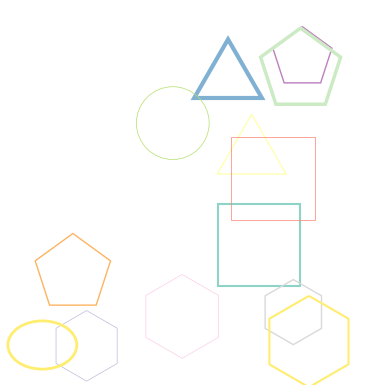[{"shape": "square", "thickness": 1.5, "radius": 0.53, "center": [0.673, 0.364]}, {"shape": "triangle", "thickness": 1, "radius": 0.52, "center": [0.654, 0.6]}, {"shape": "hexagon", "thickness": 0.5, "radius": 0.46, "center": [0.225, 0.102]}, {"shape": "square", "thickness": 0.5, "radius": 0.54, "center": [0.709, 0.536]}, {"shape": "triangle", "thickness": 3, "radius": 0.51, "center": [0.592, 0.796]}, {"shape": "pentagon", "thickness": 1, "radius": 0.51, "center": [0.189, 0.291]}, {"shape": "circle", "thickness": 0.5, "radius": 0.47, "center": [0.449, 0.68]}, {"shape": "hexagon", "thickness": 0.5, "radius": 0.54, "center": [0.473, 0.178]}, {"shape": "hexagon", "thickness": 1, "radius": 0.42, "center": [0.762, 0.189]}, {"shape": "pentagon", "thickness": 1, "radius": 0.4, "center": [0.785, 0.85]}, {"shape": "pentagon", "thickness": 2.5, "radius": 0.55, "center": [0.781, 0.818]}, {"shape": "hexagon", "thickness": 1.5, "radius": 0.59, "center": [0.802, 0.113]}, {"shape": "oval", "thickness": 2, "radius": 0.45, "center": [0.11, 0.104]}]